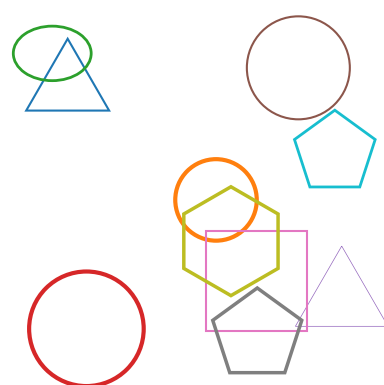[{"shape": "triangle", "thickness": 1.5, "radius": 0.62, "center": [0.176, 0.775]}, {"shape": "circle", "thickness": 3, "radius": 0.53, "center": [0.561, 0.481]}, {"shape": "oval", "thickness": 2, "radius": 0.51, "center": [0.136, 0.861]}, {"shape": "circle", "thickness": 3, "radius": 0.74, "center": [0.224, 0.146]}, {"shape": "triangle", "thickness": 0.5, "radius": 0.69, "center": [0.888, 0.222]}, {"shape": "circle", "thickness": 1.5, "radius": 0.67, "center": [0.775, 0.824]}, {"shape": "square", "thickness": 1.5, "radius": 0.65, "center": [0.666, 0.271]}, {"shape": "pentagon", "thickness": 2.5, "radius": 0.61, "center": [0.668, 0.13]}, {"shape": "hexagon", "thickness": 2.5, "radius": 0.71, "center": [0.6, 0.374]}, {"shape": "pentagon", "thickness": 2, "radius": 0.55, "center": [0.87, 0.604]}]